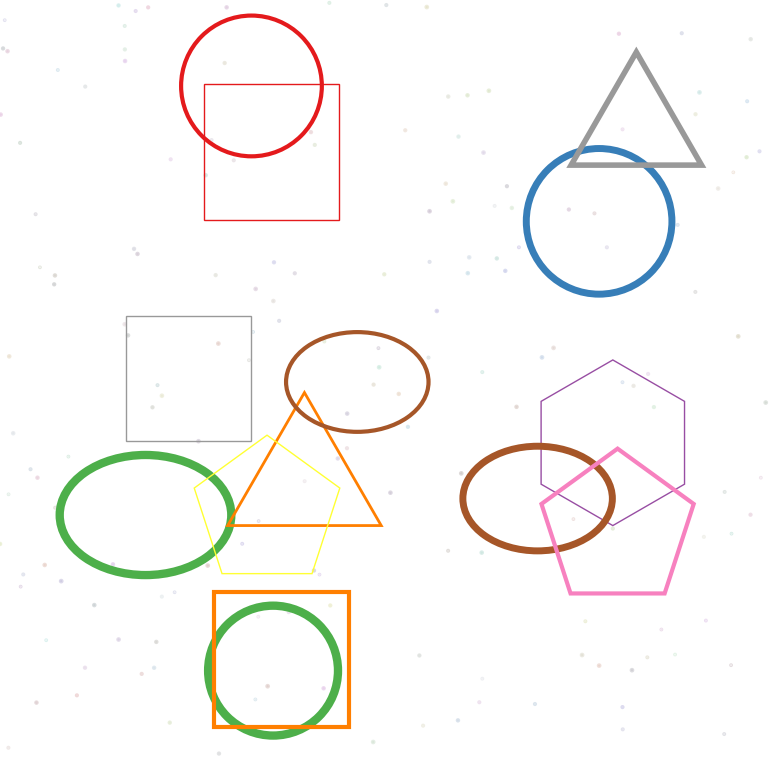[{"shape": "square", "thickness": 0.5, "radius": 0.44, "center": [0.353, 0.802]}, {"shape": "circle", "thickness": 1.5, "radius": 0.46, "center": [0.327, 0.888]}, {"shape": "circle", "thickness": 2.5, "radius": 0.47, "center": [0.778, 0.713]}, {"shape": "oval", "thickness": 3, "radius": 0.56, "center": [0.189, 0.331]}, {"shape": "circle", "thickness": 3, "radius": 0.42, "center": [0.355, 0.129]}, {"shape": "hexagon", "thickness": 0.5, "radius": 0.54, "center": [0.796, 0.425]}, {"shape": "square", "thickness": 1.5, "radius": 0.44, "center": [0.366, 0.143]}, {"shape": "triangle", "thickness": 1, "radius": 0.58, "center": [0.395, 0.375]}, {"shape": "pentagon", "thickness": 0.5, "radius": 0.5, "center": [0.347, 0.335]}, {"shape": "oval", "thickness": 1.5, "radius": 0.46, "center": [0.464, 0.504]}, {"shape": "oval", "thickness": 2.5, "radius": 0.49, "center": [0.698, 0.353]}, {"shape": "pentagon", "thickness": 1.5, "radius": 0.52, "center": [0.802, 0.313]}, {"shape": "triangle", "thickness": 2, "radius": 0.49, "center": [0.826, 0.834]}, {"shape": "square", "thickness": 0.5, "radius": 0.41, "center": [0.245, 0.509]}]